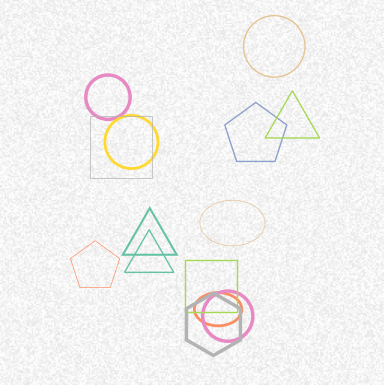[{"shape": "triangle", "thickness": 1, "radius": 0.37, "center": [0.387, 0.33]}, {"shape": "triangle", "thickness": 1.5, "radius": 0.4, "center": [0.389, 0.379]}, {"shape": "oval", "thickness": 2, "radius": 0.31, "center": [0.567, 0.197]}, {"shape": "pentagon", "thickness": 0.5, "radius": 0.34, "center": [0.247, 0.308]}, {"shape": "pentagon", "thickness": 1, "radius": 0.42, "center": [0.664, 0.649]}, {"shape": "circle", "thickness": 2.5, "radius": 0.29, "center": [0.28, 0.748]}, {"shape": "circle", "thickness": 2.5, "radius": 0.33, "center": [0.592, 0.179]}, {"shape": "triangle", "thickness": 1, "radius": 0.41, "center": [0.759, 0.682]}, {"shape": "square", "thickness": 1, "radius": 0.34, "center": [0.548, 0.257]}, {"shape": "circle", "thickness": 2, "radius": 0.34, "center": [0.341, 0.631]}, {"shape": "circle", "thickness": 1, "radius": 0.4, "center": [0.712, 0.88]}, {"shape": "oval", "thickness": 0.5, "radius": 0.42, "center": [0.604, 0.421]}, {"shape": "square", "thickness": 0.5, "radius": 0.4, "center": [0.315, 0.618]}, {"shape": "hexagon", "thickness": 2.5, "radius": 0.4, "center": [0.554, 0.158]}]